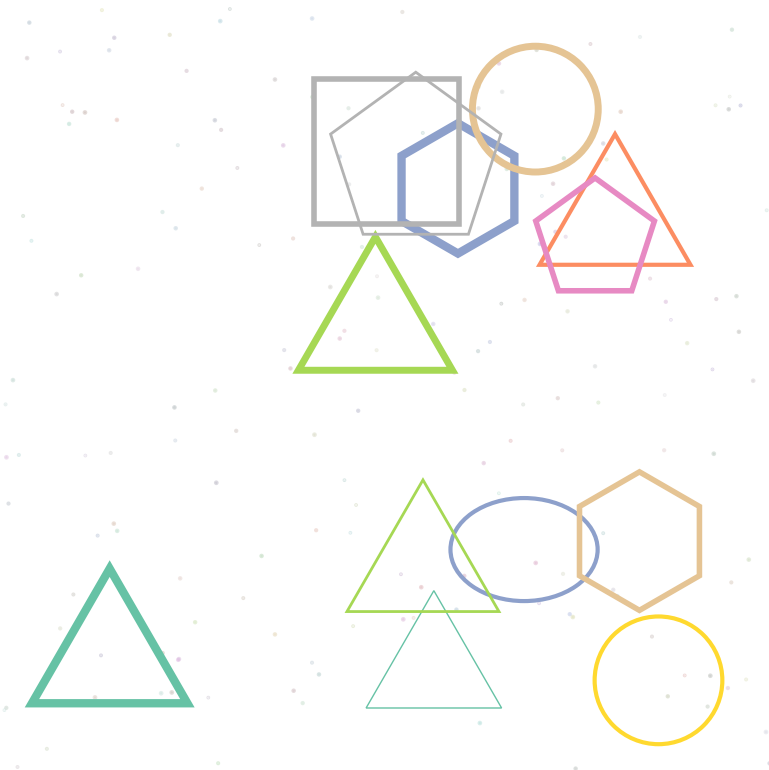[{"shape": "triangle", "thickness": 3, "radius": 0.58, "center": [0.142, 0.145]}, {"shape": "triangle", "thickness": 0.5, "radius": 0.51, "center": [0.563, 0.131]}, {"shape": "triangle", "thickness": 1.5, "radius": 0.57, "center": [0.799, 0.713]}, {"shape": "oval", "thickness": 1.5, "radius": 0.48, "center": [0.681, 0.286]}, {"shape": "hexagon", "thickness": 3, "radius": 0.42, "center": [0.595, 0.755]}, {"shape": "pentagon", "thickness": 2, "radius": 0.41, "center": [0.773, 0.688]}, {"shape": "triangle", "thickness": 2.5, "radius": 0.58, "center": [0.488, 0.577]}, {"shape": "triangle", "thickness": 1, "radius": 0.57, "center": [0.549, 0.263]}, {"shape": "circle", "thickness": 1.5, "radius": 0.41, "center": [0.855, 0.116]}, {"shape": "circle", "thickness": 2.5, "radius": 0.41, "center": [0.695, 0.858]}, {"shape": "hexagon", "thickness": 2, "radius": 0.45, "center": [0.83, 0.297]}, {"shape": "pentagon", "thickness": 1, "radius": 0.58, "center": [0.54, 0.79]}, {"shape": "square", "thickness": 2, "radius": 0.47, "center": [0.502, 0.804]}]